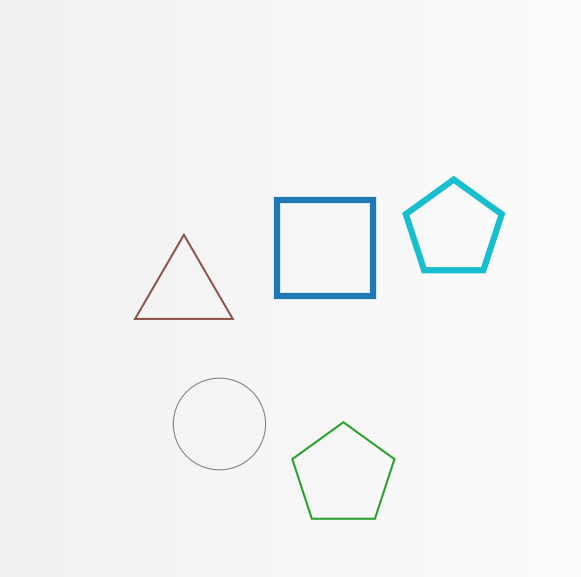[{"shape": "square", "thickness": 3, "radius": 0.41, "center": [0.558, 0.57]}, {"shape": "pentagon", "thickness": 1, "radius": 0.46, "center": [0.591, 0.176]}, {"shape": "triangle", "thickness": 1, "radius": 0.49, "center": [0.316, 0.495]}, {"shape": "circle", "thickness": 0.5, "radius": 0.4, "center": [0.378, 0.265]}, {"shape": "pentagon", "thickness": 3, "radius": 0.43, "center": [0.781, 0.601]}]